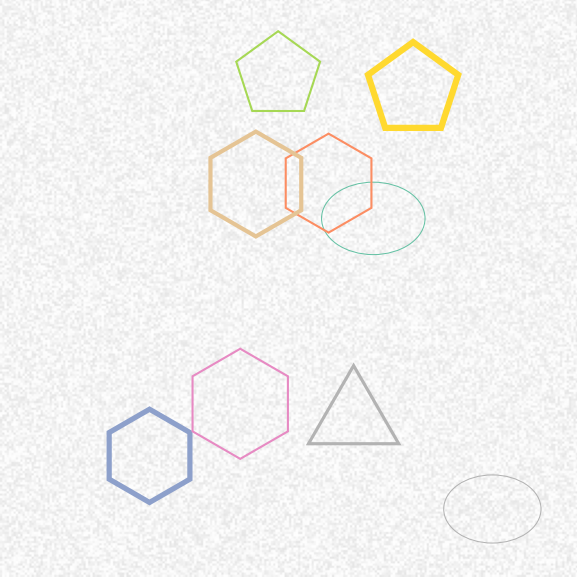[{"shape": "oval", "thickness": 0.5, "radius": 0.45, "center": [0.646, 0.621]}, {"shape": "hexagon", "thickness": 1, "radius": 0.43, "center": [0.569, 0.682]}, {"shape": "hexagon", "thickness": 2.5, "radius": 0.4, "center": [0.259, 0.21]}, {"shape": "hexagon", "thickness": 1, "radius": 0.48, "center": [0.416, 0.3]}, {"shape": "pentagon", "thickness": 1, "radius": 0.38, "center": [0.482, 0.869]}, {"shape": "pentagon", "thickness": 3, "radius": 0.41, "center": [0.715, 0.844]}, {"shape": "hexagon", "thickness": 2, "radius": 0.45, "center": [0.443, 0.68]}, {"shape": "triangle", "thickness": 1.5, "radius": 0.45, "center": [0.612, 0.276]}, {"shape": "oval", "thickness": 0.5, "radius": 0.42, "center": [0.853, 0.118]}]